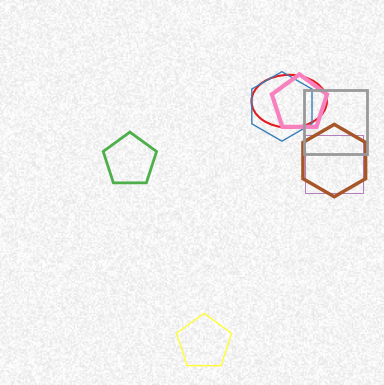[{"shape": "oval", "thickness": 1.5, "radius": 0.49, "center": [0.751, 0.737]}, {"shape": "hexagon", "thickness": 1, "radius": 0.45, "center": [0.732, 0.724]}, {"shape": "pentagon", "thickness": 2, "radius": 0.36, "center": [0.337, 0.584]}, {"shape": "square", "thickness": 0.5, "radius": 0.38, "center": [0.868, 0.575]}, {"shape": "pentagon", "thickness": 1, "radius": 0.38, "center": [0.53, 0.111]}, {"shape": "hexagon", "thickness": 2.5, "radius": 0.47, "center": [0.868, 0.583]}, {"shape": "pentagon", "thickness": 3, "radius": 0.38, "center": [0.778, 0.732]}, {"shape": "square", "thickness": 2, "radius": 0.41, "center": [0.871, 0.683]}]